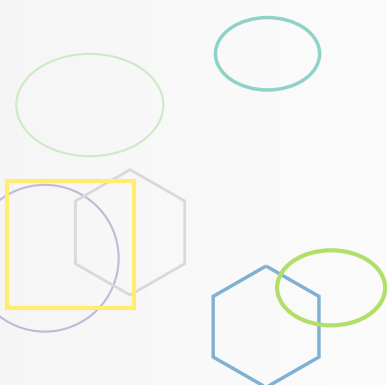[{"shape": "oval", "thickness": 2.5, "radius": 0.67, "center": [0.69, 0.86]}, {"shape": "circle", "thickness": 1.5, "radius": 0.95, "center": [0.116, 0.329]}, {"shape": "hexagon", "thickness": 2.5, "radius": 0.79, "center": [0.687, 0.151]}, {"shape": "oval", "thickness": 3, "radius": 0.7, "center": [0.855, 0.252]}, {"shape": "hexagon", "thickness": 2, "radius": 0.81, "center": [0.336, 0.396]}, {"shape": "oval", "thickness": 1.5, "radius": 0.95, "center": [0.232, 0.727]}, {"shape": "square", "thickness": 3, "radius": 0.82, "center": [0.182, 0.366]}]